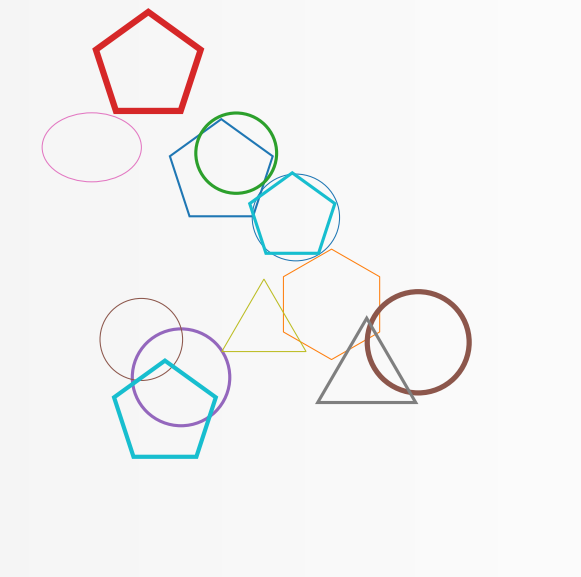[{"shape": "circle", "thickness": 0.5, "radius": 0.38, "center": [0.509, 0.623]}, {"shape": "pentagon", "thickness": 1, "radius": 0.46, "center": [0.381, 0.7]}, {"shape": "hexagon", "thickness": 0.5, "radius": 0.48, "center": [0.57, 0.472]}, {"shape": "circle", "thickness": 1.5, "radius": 0.35, "center": [0.406, 0.734]}, {"shape": "pentagon", "thickness": 3, "radius": 0.47, "center": [0.255, 0.884]}, {"shape": "circle", "thickness": 1.5, "radius": 0.42, "center": [0.311, 0.346]}, {"shape": "circle", "thickness": 2.5, "radius": 0.44, "center": [0.719, 0.406]}, {"shape": "circle", "thickness": 0.5, "radius": 0.36, "center": [0.243, 0.411]}, {"shape": "oval", "thickness": 0.5, "radius": 0.43, "center": [0.158, 0.744]}, {"shape": "triangle", "thickness": 1.5, "radius": 0.49, "center": [0.631, 0.351]}, {"shape": "triangle", "thickness": 0.5, "radius": 0.42, "center": [0.454, 0.432]}, {"shape": "pentagon", "thickness": 1.5, "radius": 0.39, "center": [0.503, 0.623]}, {"shape": "pentagon", "thickness": 2, "radius": 0.46, "center": [0.284, 0.283]}]